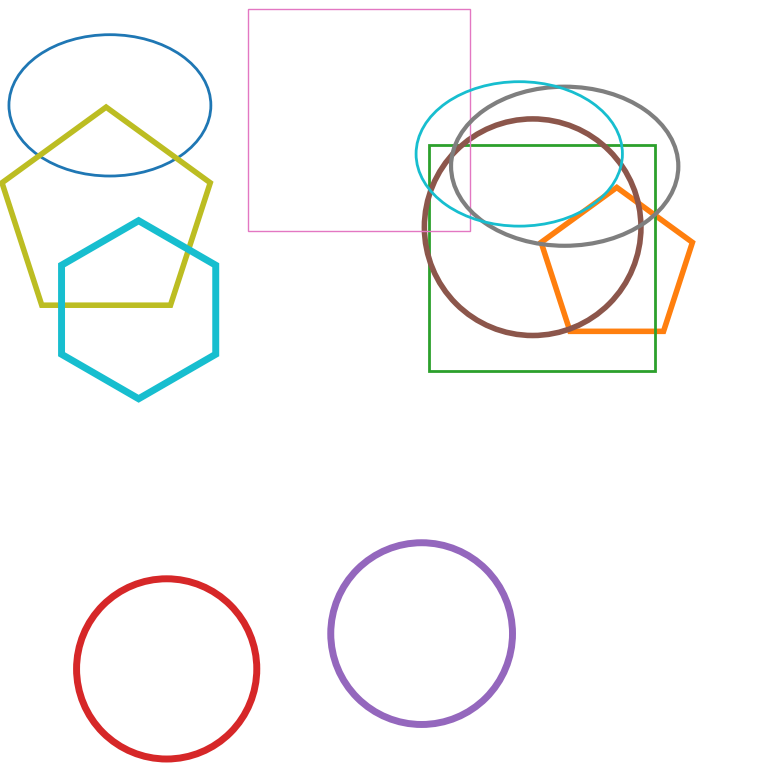[{"shape": "oval", "thickness": 1, "radius": 0.66, "center": [0.143, 0.863]}, {"shape": "pentagon", "thickness": 2, "radius": 0.52, "center": [0.801, 0.653]}, {"shape": "square", "thickness": 1, "radius": 0.74, "center": [0.704, 0.665]}, {"shape": "circle", "thickness": 2.5, "radius": 0.59, "center": [0.216, 0.131]}, {"shape": "circle", "thickness": 2.5, "radius": 0.59, "center": [0.548, 0.177]}, {"shape": "circle", "thickness": 2, "radius": 0.7, "center": [0.692, 0.705]}, {"shape": "square", "thickness": 0.5, "radius": 0.72, "center": [0.466, 0.844]}, {"shape": "oval", "thickness": 1.5, "radius": 0.74, "center": [0.733, 0.784]}, {"shape": "pentagon", "thickness": 2, "radius": 0.71, "center": [0.138, 0.719]}, {"shape": "hexagon", "thickness": 2.5, "radius": 0.58, "center": [0.18, 0.598]}, {"shape": "oval", "thickness": 1, "radius": 0.67, "center": [0.674, 0.8]}]